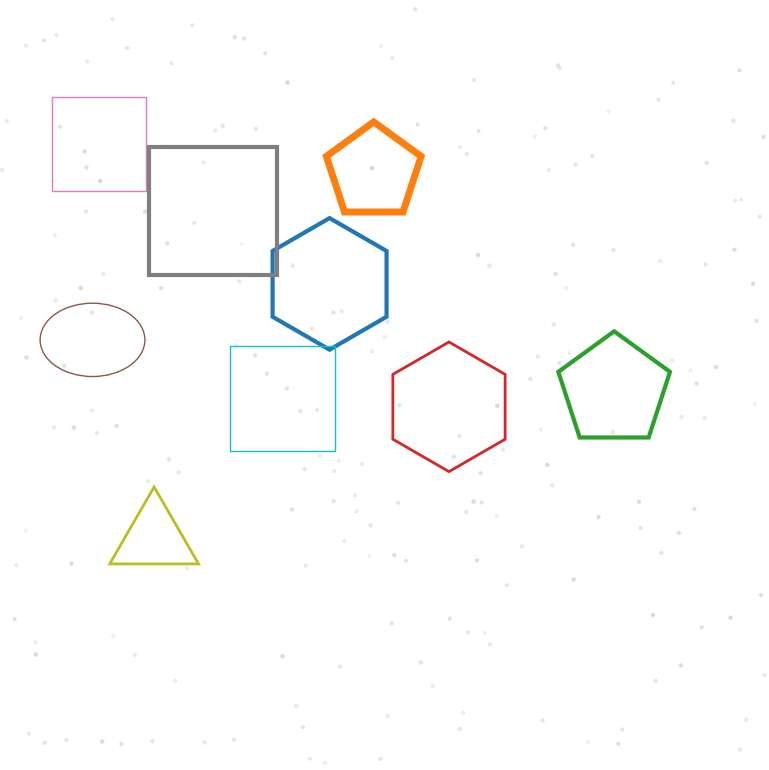[{"shape": "hexagon", "thickness": 1.5, "radius": 0.43, "center": [0.428, 0.631]}, {"shape": "pentagon", "thickness": 2.5, "radius": 0.32, "center": [0.485, 0.777]}, {"shape": "pentagon", "thickness": 1.5, "radius": 0.38, "center": [0.798, 0.494]}, {"shape": "hexagon", "thickness": 1, "radius": 0.42, "center": [0.583, 0.472]}, {"shape": "oval", "thickness": 0.5, "radius": 0.34, "center": [0.12, 0.559]}, {"shape": "square", "thickness": 0.5, "radius": 0.31, "center": [0.128, 0.813]}, {"shape": "square", "thickness": 1.5, "radius": 0.42, "center": [0.277, 0.727]}, {"shape": "triangle", "thickness": 1, "radius": 0.33, "center": [0.2, 0.301]}, {"shape": "square", "thickness": 0.5, "radius": 0.34, "center": [0.366, 0.483]}]